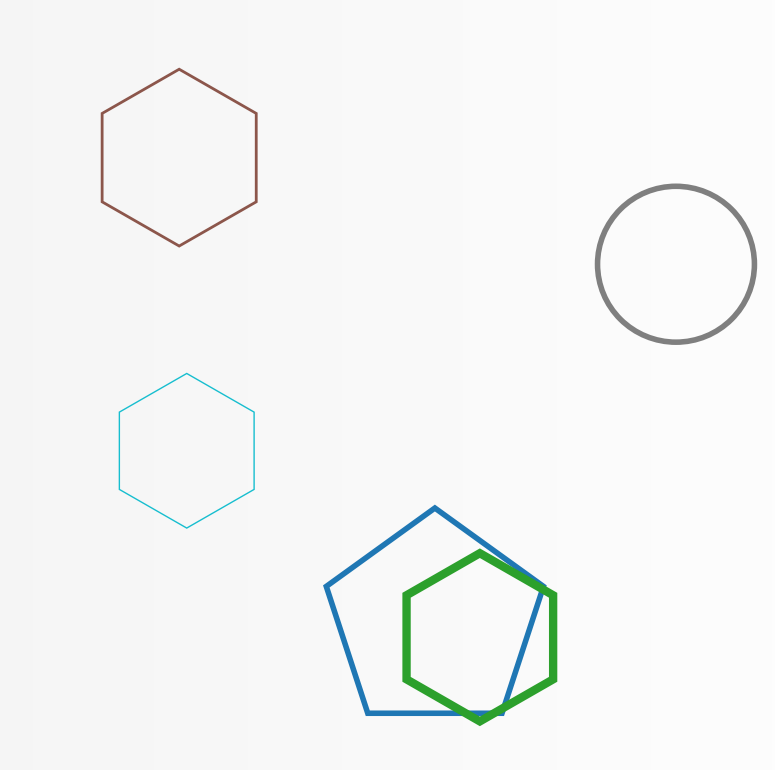[{"shape": "pentagon", "thickness": 2, "radius": 0.74, "center": [0.561, 0.193]}, {"shape": "hexagon", "thickness": 3, "radius": 0.55, "center": [0.619, 0.172]}, {"shape": "hexagon", "thickness": 1, "radius": 0.57, "center": [0.231, 0.795]}, {"shape": "circle", "thickness": 2, "radius": 0.51, "center": [0.872, 0.657]}, {"shape": "hexagon", "thickness": 0.5, "radius": 0.5, "center": [0.241, 0.415]}]